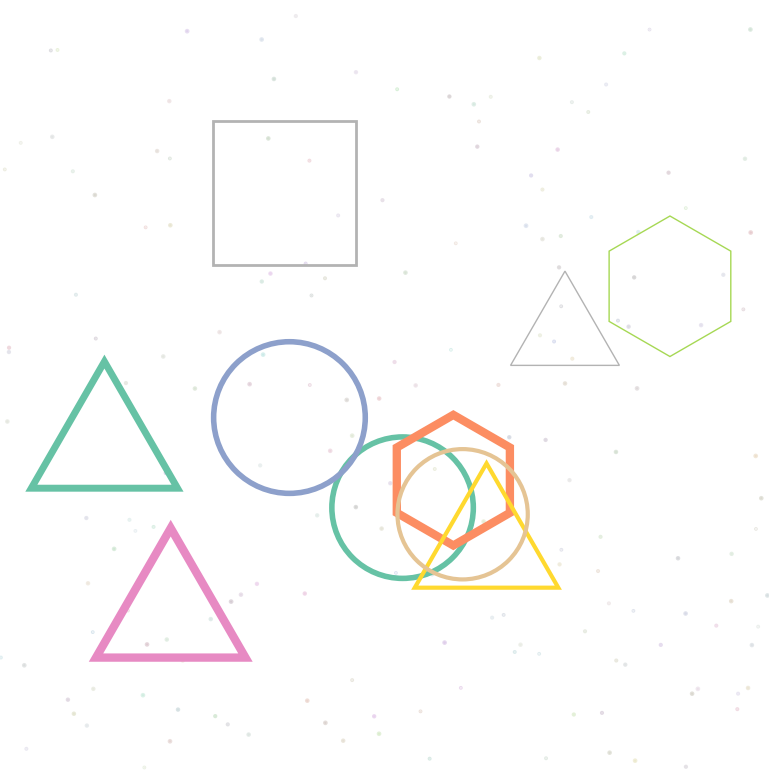[{"shape": "triangle", "thickness": 2.5, "radius": 0.55, "center": [0.136, 0.421]}, {"shape": "circle", "thickness": 2, "radius": 0.46, "center": [0.523, 0.341]}, {"shape": "hexagon", "thickness": 3, "radius": 0.42, "center": [0.589, 0.376]}, {"shape": "circle", "thickness": 2, "radius": 0.49, "center": [0.376, 0.458]}, {"shape": "triangle", "thickness": 3, "radius": 0.56, "center": [0.222, 0.202]}, {"shape": "hexagon", "thickness": 0.5, "radius": 0.46, "center": [0.87, 0.628]}, {"shape": "triangle", "thickness": 1.5, "radius": 0.54, "center": [0.632, 0.291]}, {"shape": "circle", "thickness": 1.5, "radius": 0.42, "center": [0.601, 0.332]}, {"shape": "triangle", "thickness": 0.5, "radius": 0.41, "center": [0.734, 0.566]}, {"shape": "square", "thickness": 1, "radius": 0.47, "center": [0.369, 0.749]}]